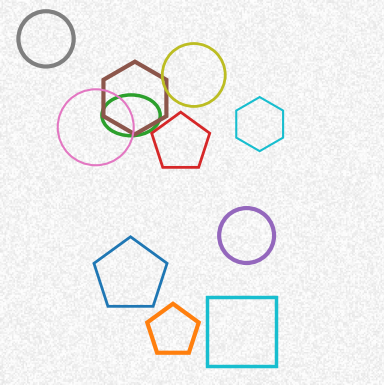[{"shape": "pentagon", "thickness": 2, "radius": 0.5, "center": [0.339, 0.285]}, {"shape": "pentagon", "thickness": 3, "radius": 0.35, "center": [0.449, 0.141]}, {"shape": "oval", "thickness": 2.5, "radius": 0.38, "center": [0.34, 0.7]}, {"shape": "pentagon", "thickness": 2, "radius": 0.4, "center": [0.469, 0.629]}, {"shape": "circle", "thickness": 3, "radius": 0.36, "center": [0.641, 0.388]}, {"shape": "hexagon", "thickness": 3, "radius": 0.47, "center": [0.35, 0.746]}, {"shape": "circle", "thickness": 1.5, "radius": 0.49, "center": [0.249, 0.669]}, {"shape": "circle", "thickness": 3, "radius": 0.36, "center": [0.12, 0.899]}, {"shape": "circle", "thickness": 2, "radius": 0.41, "center": [0.503, 0.805]}, {"shape": "hexagon", "thickness": 1.5, "radius": 0.35, "center": [0.674, 0.678]}, {"shape": "square", "thickness": 2.5, "radius": 0.45, "center": [0.627, 0.14]}]